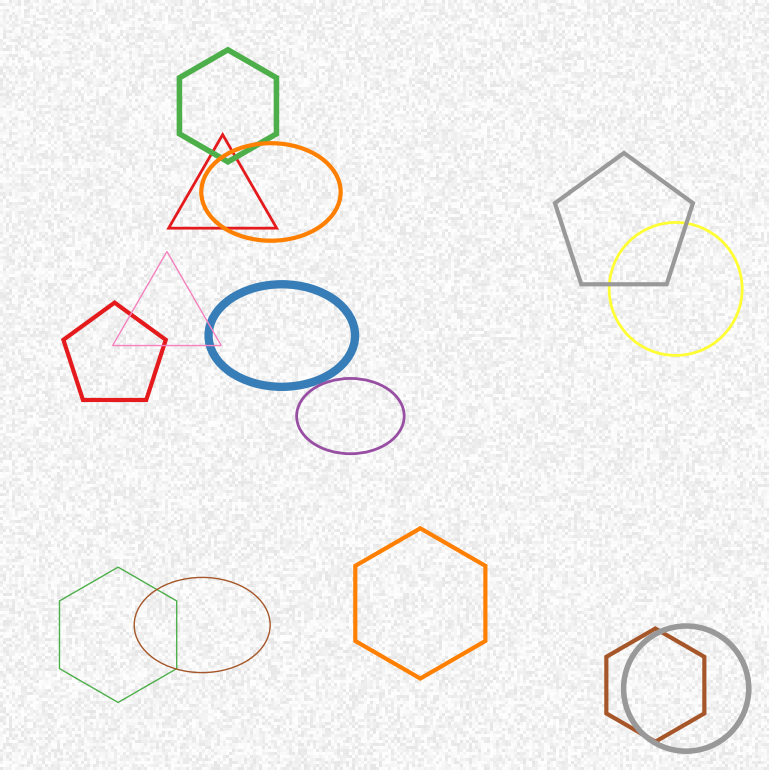[{"shape": "pentagon", "thickness": 1.5, "radius": 0.35, "center": [0.149, 0.537]}, {"shape": "triangle", "thickness": 1, "radius": 0.41, "center": [0.289, 0.744]}, {"shape": "oval", "thickness": 3, "radius": 0.48, "center": [0.366, 0.564]}, {"shape": "hexagon", "thickness": 2, "radius": 0.36, "center": [0.296, 0.863]}, {"shape": "hexagon", "thickness": 0.5, "radius": 0.44, "center": [0.153, 0.176]}, {"shape": "oval", "thickness": 1, "radius": 0.35, "center": [0.455, 0.46]}, {"shape": "oval", "thickness": 1.5, "radius": 0.45, "center": [0.352, 0.751]}, {"shape": "hexagon", "thickness": 1.5, "radius": 0.49, "center": [0.546, 0.216]}, {"shape": "circle", "thickness": 1, "radius": 0.43, "center": [0.877, 0.625]}, {"shape": "oval", "thickness": 0.5, "radius": 0.44, "center": [0.263, 0.188]}, {"shape": "hexagon", "thickness": 1.5, "radius": 0.37, "center": [0.851, 0.11]}, {"shape": "triangle", "thickness": 0.5, "radius": 0.41, "center": [0.217, 0.592]}, {"shape": "pentagon", "thickness": 1.5, "radius": 0.47, "center": [0.81, 0.707]}, {"shape": "circle", "thickness": 2, "radius": 0.41, "center": [0.891, 0.106]}]